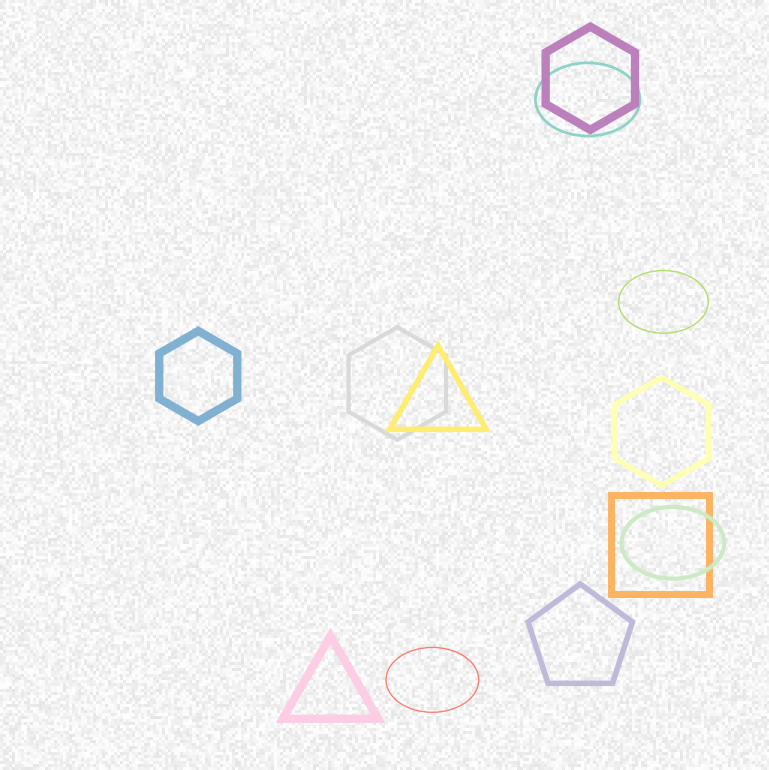[{"shape": "oval", "thickness": 1, "radius": 0.34, "center": [0.763, 0.871]}, {"shape": "hexagon", "thickness": 2, "radius": 0.35, "center": [0.859, 0.44]}, {"shape": "pentagon", "thickness": 2, "radius": 0.36, "center": [0.754, 0.17]}, {"shape": "oval", "thickness": 0.5, "radius": 0.3, "center": [0.562, 0.117]}, {"shape": "hexagon", "thickness": 3, "radius": 0.29, "center": [0.257, 0.512]}, {"shape": "square", "thickness": 2.5, "radius": 0.32, "center": [0.857, 0.293]}, {"shape": "oval", "thickness": 0.5, "radius": 0.29, "center": [0.862, 0.608]}, {"shape": "triangle", "thickness": 3, "radius": 0.36, "center": [0.429, 0.102]}, {"shape": "hexagon", "thickness": 1.5, "radius": 0.37, "center": [0.516, 0.502]}, {"shape": "hexagon", "thickness": 3, "radius": 0.33, "center": [0.767, 0.898]}, {"shape": "oval", "thickness": 1.5, "radius": 0.33, "center": [0.874, 0.295]}, {"shape": "triangle", "thickness": 2, "radius": 0.36, "center": [0.569, 0.479]}]